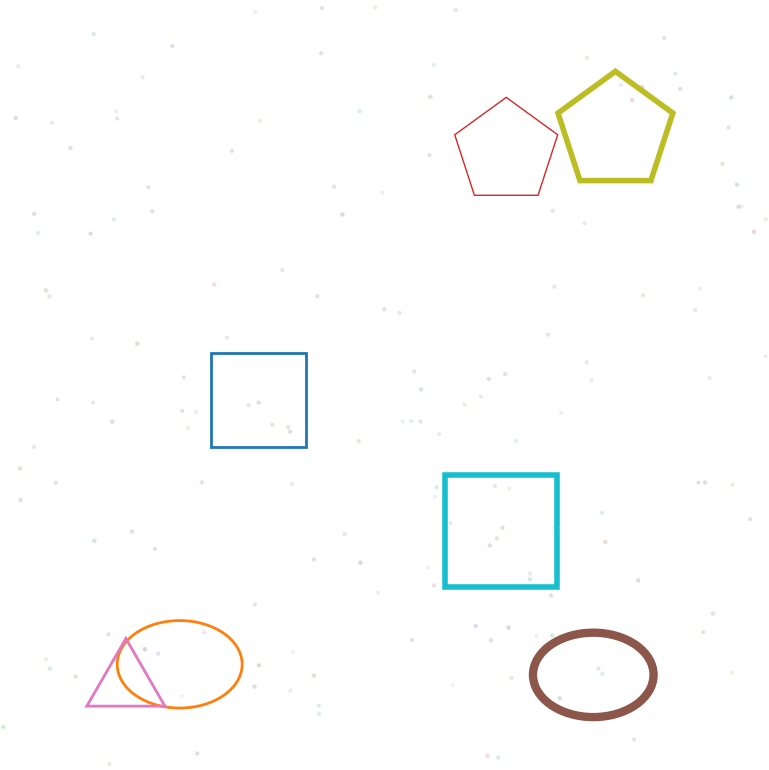[{"shape": "square", "thickness": 1, "radius": 0.31, "center": [0.336, 0.481]}, {"shape": "oval", "thickness": 1, "radius": 0.41, "center": [0.233, 0.137]}, {"shape": "pentagon", "thickness": 0.5, "radius": 0.35, "center": [0.657, 0.803]}, {"shape": "oval", "thickness": 3, "radius": 0.39, "center": [0.77, 0.124]}, {"shape": "triangle", "thickness": 1, "radius": 0.29, "center": [0.163, 0.112]}, {"shape": "pentagon", "thickness": 2, "radius": 0.39, "center": [0.799, 0.829]}, {"shape": "square", "thickness": 2, "radius": 0.36, "center": [0.65, 0.311]}]